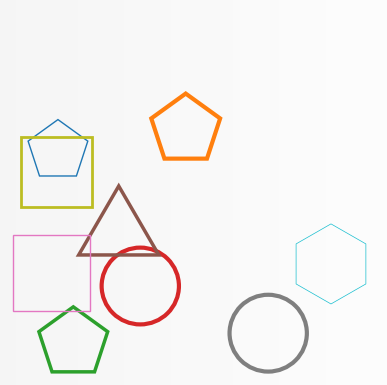[{"shape": "pentagon", "thickness": 1, "radius": 0.4, "center": [0.15, 0.608]}, {"shape": "pentagon", "thickness": 3, "radius": 0.47, "center": [0.479, 0.664]}, {"shape": "pentagon", "thickness": 2.5, "radius": 0.47, "center": [0.189, 0.11]}, {"shape": "circle", "thickness": 3, "radius": 0.5, "center": [0.362, 0.257]}, {"shape": "triangle", "thickness": 2.5, "radius": 0.6, "center": [0.306, 0.397]}, {"shape": "square", "thickness": 1, "radius": 0.5, "center": [0.133, 0.291]}, {"shape": "circle", "thickness": 3, "radius": 0.5, "center": [0.692, 0.135]}, {"shape": "square", "thickness": 2, "radius": 0.46, "center": [0.146, 0.553]}, {"shape": "hexagon", "thickness": 0.5, "radius": 0.52, "center": [0.854, 0.314]}]